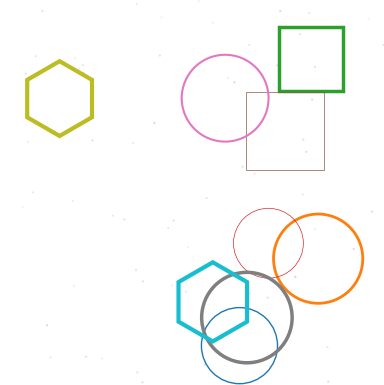[{"shape": "circle", "thickness": 1, "radius": 0.49, "center": [0.622, 0.102]}, {"shape": "circle", "thickness": 2, "radius": 0.58, "center": [0.826, 0.328]}, {"shape": "square", "thickness": 2.5, "radius": 0.42, "center": [0.808, 0.847]}, {"shape": "circle", "thickness": 0.5, "radius": 0.45, "center": [0.697, 0.368]}, {"shape": "square", "thickness": 0.5, "radius": 0.51, "center": [0.741, 0.66]}, {"shape": "circle", "thickness": 1.5, "radius": 0.56, "center": [0.585, 0.745]}, {"shape": "circle", "thickness": 2.5, "radius": 0.59, "center": [0.641, 0.175]}, {"shape": "hexagon", "thickness": 3, "radius": 0.49, "center": [0.155, 0.744]}, {"shape": "hexagon", "thickness": 3, "radius": 0.51, "center": [0.553, 0.216]}]